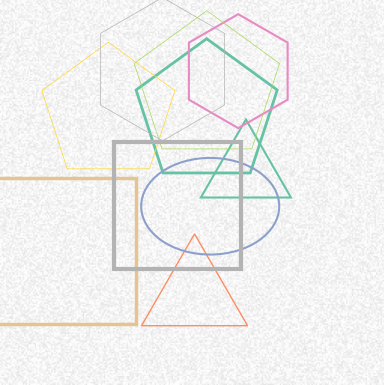[{"shape": "triangle", "thickness": 1.5, "radius": 0.68, "center": [0.639, 0.555]}, {"shape": "pentagon", "thickness": 2, "radius": 0.96, "center": [0.537, 0.707]}, {"shape": "triangle", "thickness": 1, "radius": 0.8, "center": [0.505, 0.234]}, {"shape": "oval", "thickness": 1.5, "radius": 0.9, "center": [0.546, 0.464]}, {"shape": "hexagon", "thickness": 1.5, "radius": 0.74, "center": [0.619, 0.815]}, {"shape": "pentagon", "thickness": 0.5, "radius": 0.99, "center": [0.537, 0.774]}, {"shape": "pentagon", "thickness": 0.5, "radius": 0.91, "center": [0.282, 0.709]}, {"shape": "square", "thickness": 2.5, "radius": 0.95, "center": [0.163, 0.347]}, {"shape": "hexagon", "thickness": 0.5, "radius": 0.93, "center": [0.422, 0.82]}, {"shape": "square", "thickness": 3, "radius": 0.83, "center": [0.461, 0.466]}]